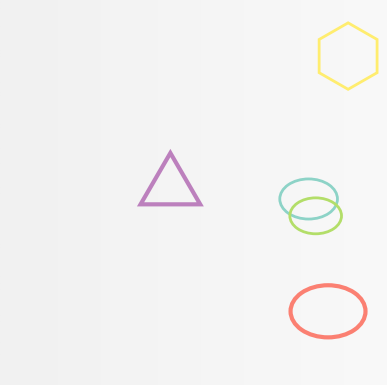[{"shape": "oval", "thickness": 2, "radius": 0.37, "center": [0.796, 0.483]}, {"shape": "oval", "thickness": 3, "radius": 0.48, "center": [0.847, 0.191]}, {"shape": "oval", "thickness": 2, "radius": 0.33, "center": [0.815, 0.439]}, {"shape": "triangle", "thickness": 3, "radius": 0.44, "center": [0.44, 0.514]}, {"shape": "hexagon", "thickness": 2, "radius": 0.43, "center": [0.898, 0.854]}]